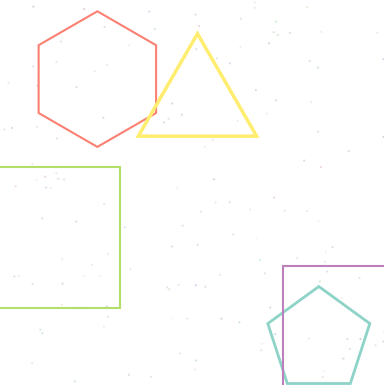[{"shape": "pentagon", "thickness": 2, "radius": 0.7, "center": [0.828, 0.117]}, {"shape": "hexagon", "thickness": 1.5, "radius": 0.88, "center": [0.253, 0.795]}, {"shape": "square", "thickness": 1.5, "radius": 0.92, "center": [0.129, 0.383]}, {"shape": "square", "thickness": 1.5, "radius": 0.8, "center": [0.894, 0.15]}, {"shape": "triangle", "thickness": 2.5, "radius": 0.89, "center": [0.513, 0.735]}]